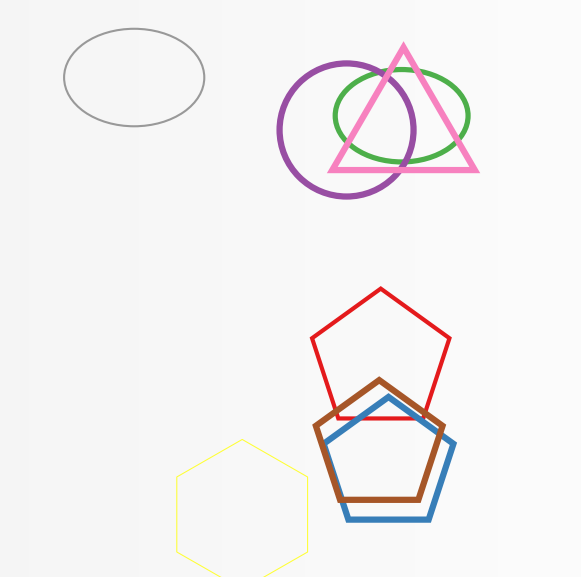[{"shape": "pentagon", "thickness": 2, "radius": 0.62, "center": [0.655, 0.375]}, {"shape": "pentagon", "thickness": 3, "radius": 0.59, "center": [0.668, 0.194]}, {"shape": "oval", "thickness": 2.5, "radius": 0.57, "center": [0.691, 0.799]}, {"shape": "circle", "thickness": 3, "radius": 0.58, "center": [0.596, 0.774]}, {"shape": "hexagon", "thickness": 0.5, "radius": 0.65, "center": [0.417, 0.108]}, {"shape": "pentagon", "thickness": 3, "radius": 0.57, "center": [0.652, 0.226]}, {"shape": "triangle", "thickness": 3, "radius": 0.71, "center": [0.694, 0.775]}, {"shape": "oval", "thickness": 1, "radius": 0.6, "center": [0.231, 0.865]}]